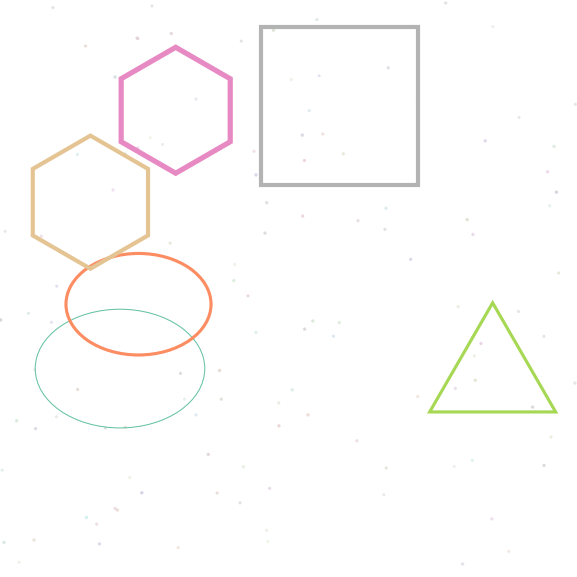[{"shape": "oval", "thickness": 0.5, "radius": 0.73, "center": [0.208, 0.361]}, {"shape": "oval", "thickness": 1.5, "radius": 0.63, "center": [0.24, 0.472]}, {"shape": "hexagon", "thickness": 2.5, "radius": 0.55, "center": [0.304, 0.808]}, {"shape": "triangle", "thickness": 1.5, "radius": 0.63, "center": [0.853, 0.349]}, {"shape": "hexagon", "thickness": 2, "radius": 0.58, "center": [0.157, 0.649]}, {"shape": "square", "thickness": 2, "radius": 0.68, "center": [0.588, 0.816]}]